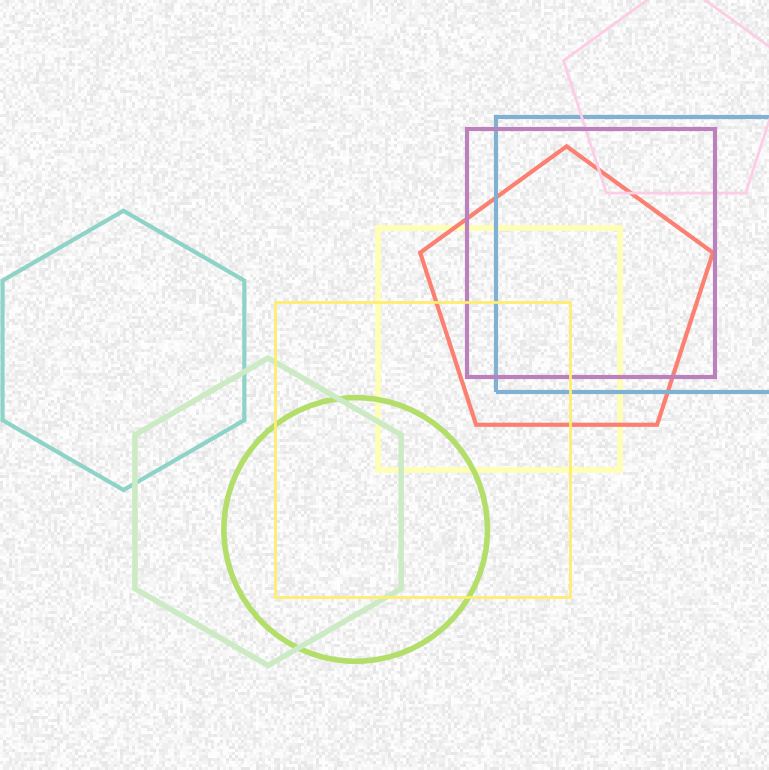[{"shape": "hexagon", "thickness": 1.5, "radius": 0.91, "center": [0.16, 0.545]}, {"shape": "square", "thickness": 2, "radius": 0.78, "center": [0.648, 0.547]}, {"shape": "pentagon", "thickness": 1.5, "radius": 1.0, "center": [0.736, 0.61]}, {"shape": "square", "thickness": 1.5, "radius": 0.89, "center": [0.823, 0.67]}, {"shape": "circle", "thickness": 2, "radius": 0.86, "center": [0.462, 0.312]}, {"shape": "pentagon", "thickness": 1, "radius": 0.77, "center": [0.878, 0.874]}, {"shape": "square", "thickness": 1.5, "radius": 0.8, "center": [0.768, 0.671]}, {"shape": "hexagon", "thickness": 2, "radius": 1.0, "center": [0.348, 0.335]}, {"shape": "square", "thickness": 1, "radius": 0.96, "center": [0.549, 0.416]}]